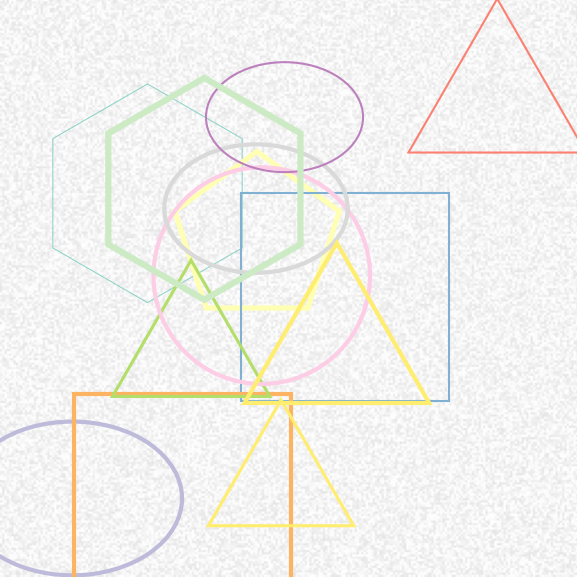[{"shape": "hexagon", "thickness": 0.5, "radius": 0.95, "center": [0.255, 0.664]}, {"shape": "pentagon", "thickness": 2.5, "radius": 0.75, "center": [0.445, 0.587]}, {"shape": "oval", "thickness": 2, "radius": 0.95, "center": [0.125, 0.136]}, {"shape": "triangle", "thickness": 1, "radius": 0.89, "center": [0.861, 0.824]}, {"shape": "square", "thickness": 1, "radius": 0.9, "center": [0.598, 0.485]}, {"shape": "square", "thickness": 2, "radius": 0.94, "center": [0.315, 0.129]}, {"shape": "triangle", "thickness": 1.5, "radius": 0.79, "center": [0.331, 0.391]}, {"shape": "circle", "thickness": 2, "radius": 0.94, "center": [0.453, 0.522]}, {"shape": "oval", "thickness": 2, "radius": 0.79, "center": [0.443, 0.638]}, {"shape": "oval", "thickness": 1, "radius": 0.68, "center": [0.493, 0.796]}, {"shape": "hexagon", "thickness": 3, "radius": 0.96, "center": [0.354, 0.672]}, {"shape": "triangle", "thickness": 2, "radius": 0.92, "center": [0.583, 0.394]}, {"shape": "triangle", "thickness": 1.5, "radius": 0.73, "center": [0.487, 0.161]}]